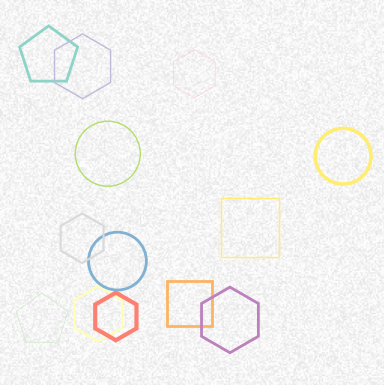[{"shape": "pentagon", "thickness": 2, "radius": 0.4, "center": [0.126, 0.853]}, {"shape": "hexagon", "thickness": 1.5, "radius": 0.36, "center": [0.255, 0.185]}, {"shape": "hexagon", "thickness": 1, "radius": 0.42, "center": [0.214, 0.828]}, {"shape": "hexagon", "thickness": 3, "radius": 0.31, "center": [0.301, 0.178]}, {"shape": "circle", "thickness": 2, "radius": 0.38, "center": [0.305, 0.322]}, {"shape": "square", "thickness": 2, "radius": 0.29, "center": [0.491, 0.212]}, {"shape": "circle", "thickness": 1, "radius": 0.42, "center": [0.28, 0.601]}, {"shape": "hexagon", "thickness": 0.5, "radius": 0.31, "center": [0.505, 0.808]}, {"shape": "hexagon", "thickness": 1.5, "radius": 0.32, "center": [0.213, 0.381]}, {"shape": "hexagon", "thickness": 2, "radius": 0.43, "center": [0.597, 0.169]}, {"shape": "pentagon", "thickness": 0.5, "radius": 0.36, "center": [0.109, 0.168]}, {"shape": "circle", "thickness": 2.5, "radius": 0.36, "center": [0.891, 0.594]}, {"shape": "square", "thickness": 1, "radius": 0.38, "center": [0.65, 0.409]}]